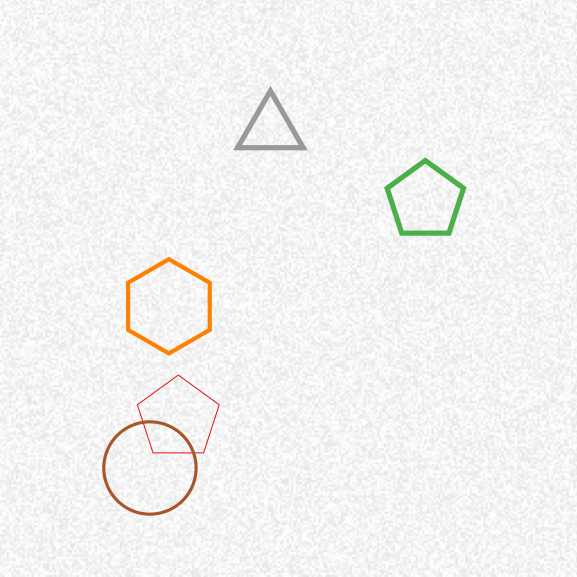[{"shape": "pentagon", "thickness": 0.5, "radius": 0.37, "center": [0.309, 0.275]}, {"shape": "pentagon", "thickness": 2.5, "radius": 0.35, "center": [0.737, 0.652]}, {"shape": "hexagon", "thickness": 2, "radius": 0.41, "center": [0.293, 0.469]}, {"shape": "circle", "thickness": 1.5, "radius": 0.4, "center": [0.26, 0.189]}, {"shape": "triangle", "thickness": 2.5, "radius": 0.33, "center": [0.468, 0.776]}]